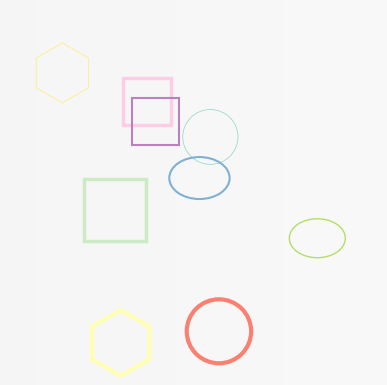[{"shape": "circle", "thickness": 0.5, "radius": 0.36, "center": [0.543, 0.644]}, {"shape": "hexagon", "thickness": 3, "radius": 0.43, "center": [0.311, 0.109]}, {"shape": "circle", "thickness": 3, "radius": 0.42, "center": [0.565, 0.14]}, {"shape": "oval", "thickness": 1.5, "radius": 0.39, "center": [0.515, 0.538]}, {"shape": "oval", "thickness": 1, "radius": 0.36, "center": [0.819, 0.381]}, {"shape": "square", "thickness": 2.5, "radius": 0.31, "center": [0.379, 0.737]}, {"shape": "square", "thickness": 1.5, "radius": 0.31, "center": [0.401, 0.684]}, {"shape": "square", "thickness": 2.5, "radius": 0.4, "center": [0.297, 0.455]}, {"shape": "hexagon", "thickness": 0.5, "radius": 0.39, "center": [0.161, 0.811]}]